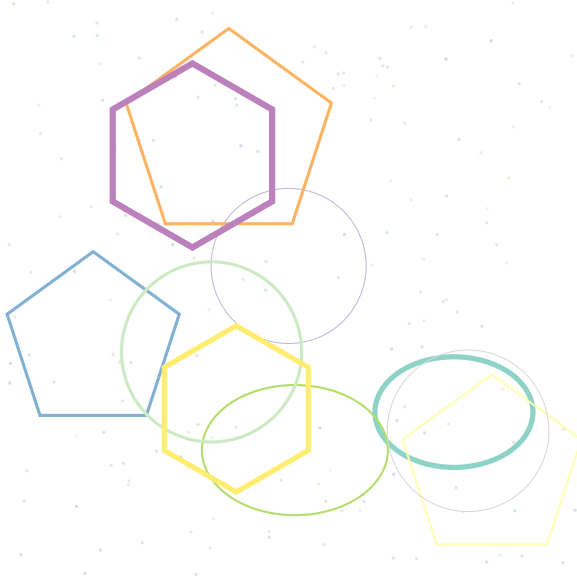[{"shape": "oval", "thickness": 2.5, "radius": 0.68, "center": [0.786, 0.286]}, {"shape": "pentagon", "thickness": 1, "radius": 0.81, "center": [0.852, 0.188]}, {"shape": "circle", "thickness": 0.5, "radius": 0.67, "center": [0.5, 0.539]}, {"shape": "pentagon", "thickness": 1.5, "radius": 0.78, "center": [0.161, 0.407]}, {"shape": "pentagon", "thickness": 1.5, "radius": 0.93, "center": [0.396, 0.763]}, {"shape": "oval", "thickness": 1, "radius": 0.8, "center": [0.511, 0.22]}, {"shape": "circle", "thickness": 0.5, "radius": 0.7, "center": [0.811, 0.253]}, {"shape": "hexagon", "thickness": 3, "radius": 0.8, "center": [0.333, 0.73]}, {"shape": "circle", "thickness": 1.5, "radius": 0.78, "center": [0.366, 0.39]}, {"shape": "hexagon", "thickness": 2.5, "radius": 0.72, "center": [0.409, 0.291]}]